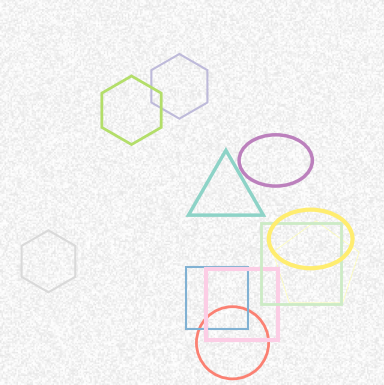[{"shape": "triangle", "thickness": 2.5, "radius": 0.56, "center": [0.587, 0.497]}, {"shape": "pentagon", "thickness": 0.5, "radius": 0.59, "center": [0.821, 0.309]}, {"shape": "hexagon", "thickness": 1.5, "radius": 0.42, "center": [0.466, 0.776]}, {"shape": "circle", "thickness": 2, "radius": 0.47, "center": [0.604, 0.11]}, {"shape": "square", "thickness": 1.5, "radius": 0.4, "center": [0.564, 0.226]}, {"shape": "hexagon", "thickness": 2, "radius": 0.45, "center": [0.342, 0.714]}, {"shape": "square", "thickness": 3, "radius": 0.47, "center": [0.628, 0.209]}, {"shape": "hexagon", "thickness": 1.5, "radius": 0.4, "center": [0.126, 0.321]}, {"shape": "oval", "thickness": 2.5, "radius": 0.48, "center": [0.716, 0.583]}, {"shape": "square", "thickness": 2, "radius": 0.52, "center": [0.782, 0.315]}, {"shape": "oval", "thickness": 3, "radius": 0.54, "center": [0.807, 0.379]}]